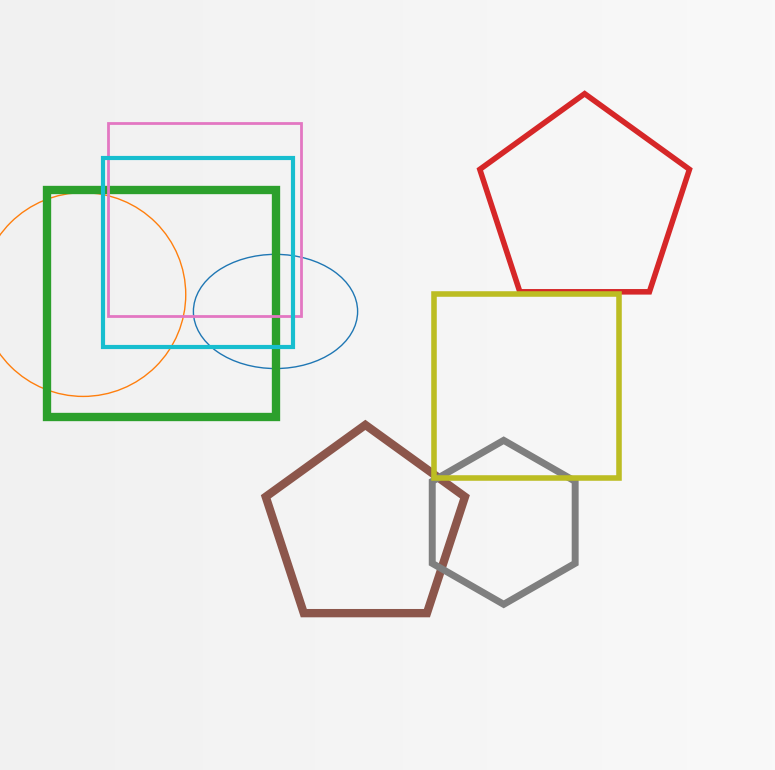[{"shape": "oval", "thickness": 0.5, "radius": 0.53, "center": [0.355, 0.596]}, {"shape": "circle", "thickness": 0.5, "radius": 0.66, "center": [0.107, 0.617]}, {"shape": "square", "thickness": 3, "radius": 0.74, "center": [0.208, 0.606]}, {"shape": "pentagon", "thickness": 2, "radius": 0.71, "center": [0.754, 0.736]}, {"shape": "pentagon", "thickness": 3, "radius": 0.68, "center": [0.471, 0.313]}, {"shape": "square", "thickness": 1, "radius": 0.62, "center": [0.264, 0.715]}, {"shape": "hexagon", "thickness": 2.5, "radius": 0.53, "center": [0.65, 0.322]}, {"shape": "square", "thickness": 2, "radius": 0.6, "center": [0.679, 0.499]}, {"shape": "square", "thickness": 1.5, "radius": 0.61, "center": [0.256, 0.672]}]